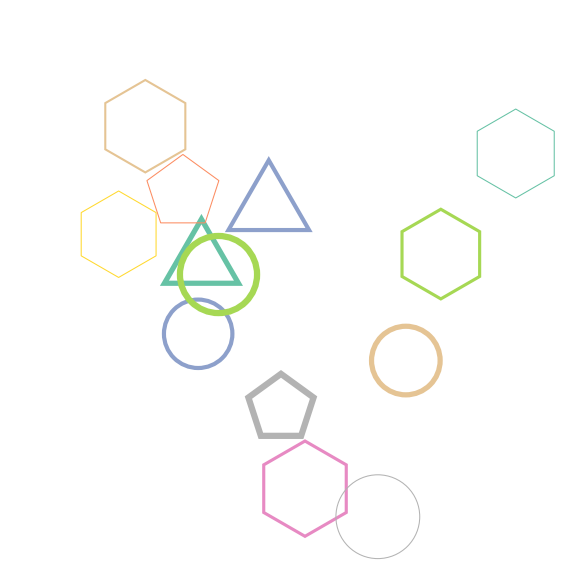[{"shape": "hexagon", "thickness": 0.5, "radius": 0.38, "center": [0.893, 0.733]}, {"shape": "triangle", "thickness": 2.5, "radius": 0.37, "center": [0.349, 0.546]}, {"shape": "pentagon", "thickness": 0.5, "radius": 0.33, "center": [0.317, 0.666]}, {"shape": "circle", "thickness": 2, "radius": 0.3, "center": [0.343, 0.421]}, {"shape": "triangle", "thickness": 2, "radius": 0.4, "center": [0.465, 0.641]}, {"shape": "hexagon", "thickness": 1.5, "radius": 0.41, "center": [0.528, 0.153]}, {"shape": "circle", "thickness": 3, "radius": 0.33, "center": [0.378, 0.524]}, {"shape": "hexagon", "thickness": 1.5, "radius": 0.39, "center": [0.763, 0.559]}, {"shape": "hexagon", "thickness": 0.5, "radius": 0.37, "center": [0.205, 0.594]}, {"shape": "circle", "thickness": 2.5, "radius": 0.3, "center": [0.703, 0.375]}, {"shape": "hexagon", "thickness": 1, "radius": 0.4, "center": [0.252, 0.781]}, {"shape": "pentagon", "thickness": 3, "radius": 0.3, "center": [0.487, 0.292]}, {"shape": "circle", "thickness": 0.5, "radius": 0.36, "center": [0.654, 0.104]}]